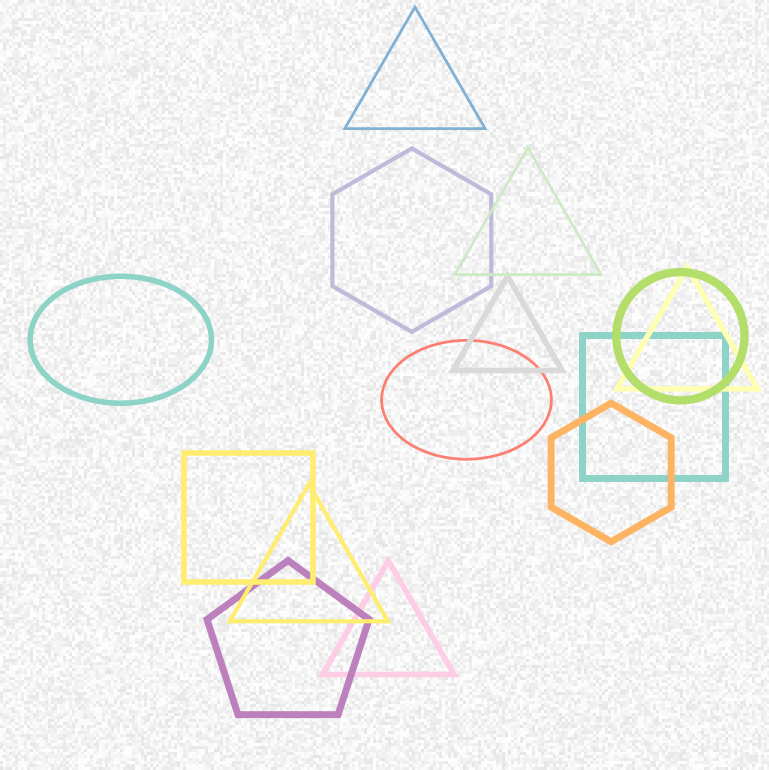[{"shape": "square", "thickness": 2.5, "radius": 0.46, "center": [0.849, 0.472]}, {"shape": "oval", "thickness": 2, "radius": 0.59, "center": [0.157, 0.559]}, {"shape": "triangle", "thickness": 2, "radius": 0.53, "center": [0.893, 0.548]}, {"shape": "hexagon", "thickness": 1.5, "radius": 0.6, "center": [0.535, 0.688]}, {"shape": "oval", "thickness": 1, "radius": 0.55, "center": [0.606, 0.481]}, {"shape": "triangle", "thickness": 1, "radius": 0.53, "center": [0.539, 0.886]}, {"shape": "hexagon", "thickness": 2.5, "radius": 0.45, "center": [0.794, 0.386]}, {"shape": "circle", "thickness": 3, "radius": 0.42, "center": [0.884, 0.563]}, {"shape": "triangle", "thickness": 2, "radius": 0.49, "center": [0.504, 0.173]}, {"shape": "triangle", "thickness": 2, "radius": 0.41, "center": [0.659, 0.56]}, {"shape": "pentagon", "thickness": 2.5, "radius": 0.55, "center": [0.374, 0.161]}, {"shape": "triangle", "thickness": 1, "radius": 0.55, "center": [0.686, 0.698]}, {"shape": "square", "thickness": 2, "radius": 0.42, "center": [0.323, 0.328]}, {"shape": "triangle", "thickness": 1.5, "radius": 0.59, "center": [0.401, 0.252]}]